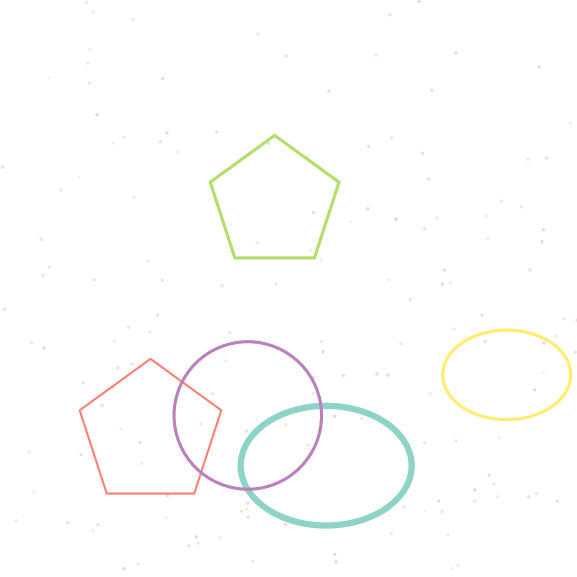[{"shape": "oval", "thickness": 3, "radius": 0.74, "center": [0.565, 0.193]}, {"shape": "pentagon", "thickness": 1, "radius": 0.64, "center": [0.261, 0.249]}, {"shape": "pentagon", "thickness": 1.5, "radius": 0.59, "center": [0.476, 0.647]}, {"shape": "circle", "thickness": 1.5, "radius": 0.64, "center": [0.429, 0.28]}, {"shape": "oval", "thickness": 1.5, "radius": 0.55, "center": [0.877, 0.35]}]